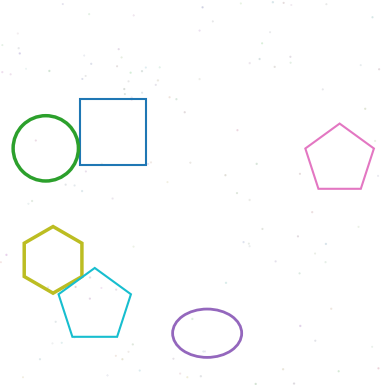[{"shape": "square", "thickness": 1.5, "radius": 0.43, "center": [0.294, 0.656]}, {"shape": "circle", "thickness": 2.5, "radius": 0.42, "center": [0.119, 0.615]}, {"shape": "oval", "thickness": 2, "radius": 0.45, "center": [0.538, 0.134]}, {"shape": "pentagon", "thickness": 1.5, "radius": 0.47, "center": [0.882, 0.585]}, {"shape": "hexagon", "thickness": 2.5, "radius": 0.43, "center": [0.138, 0.325]}, {"shape": "pentagon", "thickness": 1.5, "radius": 0.49, "center": [0.246, 0.205]}]